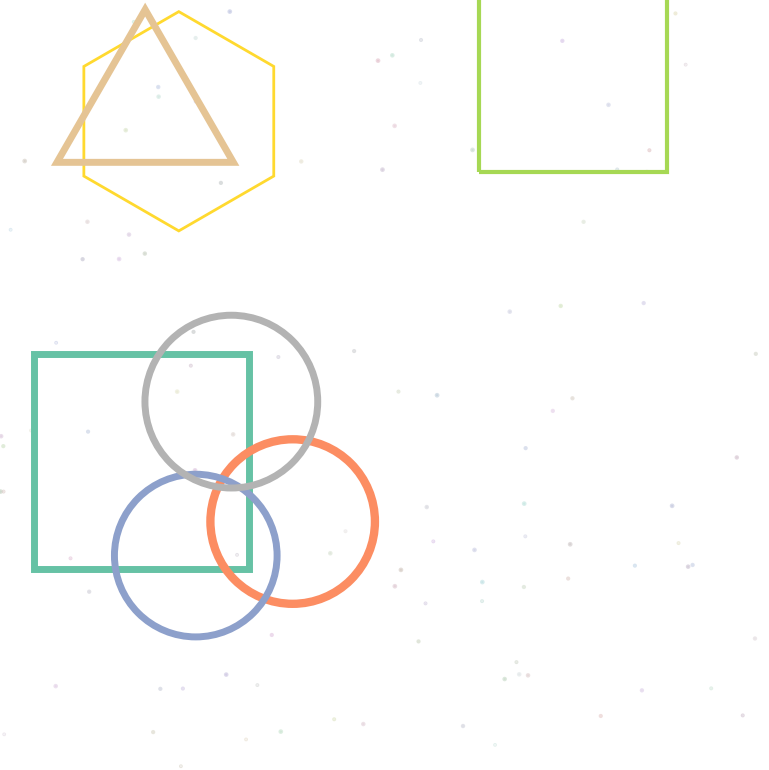[{"shape": "square", "thickness": 2.5, "radius": 0.7, "center": [0.184, 0.401]}, {"shape": "circle", "thickness": 3, "radius": 0.53, "center": [0.38, 0.323]}, {"shape": "circle", "thickness": 2.5, "radius": 0.53, "center": [0.254, 0.278]}, {"shape": "square", "thickness": 1.5, "radius": 0.61, "center": [0.744, 0.898]}, {"shape": "hexagon", "thickness": 1, "radius": 0.71, "center": [0.232, 0.843]}, {"shape": "triangle", "thickness": 2.5, "radius": 0.66, "center": [0.189, 0.855]}, {"shape": "circle", "thickness": 2.5, "radius": 0.56, "center": [0.3, 0.478]}]